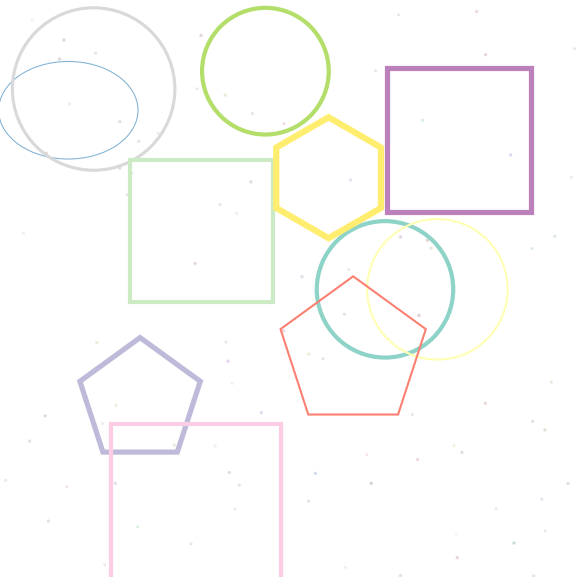[{"shape": "circle", "thickness": 2, "radius": 0.59, "center": [0.667, 0.498]}, {"shape": "circle", "thickness": 1, "radius": 0.61, "center": [0.757, 0.498]}, {"shape": "pentagon", "thickness": 2.5, "radius": 0.55, "center": [0.243, 0.305]}, {"shape": "pentagon", "thickness": 1, "radius": 0.66, "center": [0.612, 0.388]}, {"shape": "oval", "thickness": 0.5, "radius": 0.6, "center": [0.118, 0.808]}, {"shape": "circle", "thickness": 2, "radius": 0.55, "center": [0.46, 0.876]}, {"shape": "square", "thickness": 2, "radius": 0.74, "center": [0.34, 0.117]}, {"shape": "circle", "thickness": 1.5, "radius": 0.7, "center": [0.162, 0.845]}, {"shape": "square", "thickness": 2.5, "radius": 0.62, "center": [0.795, 0.756]}, {"shape": "square", "thickness": 2, "radius": 0.62, "center": [0.349, 0.599]}, {"shape": "hexagon", "thickness": 3, "radius": 0.52, "center": [0.569, 0.691]}]